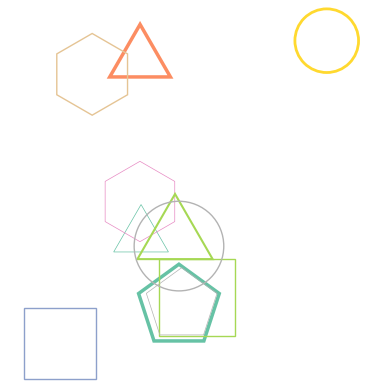[{"shape": "triangle", "thickness": 0.5, "radius": 0.41, "center": [0.366, 0.387]}, {"shape": "pentagon", "thickness": 2.5, "radius": 0.55, "center": [0.465, 0.204]}, {"shape": "triangle", "thickness": 2.5, "radius": 0.46, "center": [0.364, 0.846]}, {"shape": "square", "thickness": 1, "radius": 0.46, "center": [0.156, 0.107]}, {"shape": "hexagon", "thickness": 0.5, "radius": 0.52, "center": [0.363, 0.477]}, {"shape": "triangle", "thickness": 1.5, "radius": 0.56, "center": [0.455, 0.383]}, {"shape": "square", "thickness": 1, "radius": 0.5, "center": [0.511, 0.227]}, {"shape": "circle", "thickness": 2, "radius": 0.41, "center": [0.849, 0.894]}, {"shape": "hexagon", "thickness": 1, "radius": 0.53, "center": [0.239, 0.807]}, {"shape": "pentagon", "thickness": 0.5, "radius": 0.48, "center": [0.472, 0.208]}, {"shape": "circle", "thickness": 1, "radius": 0.58, "center": [0.465, 0.361]}]